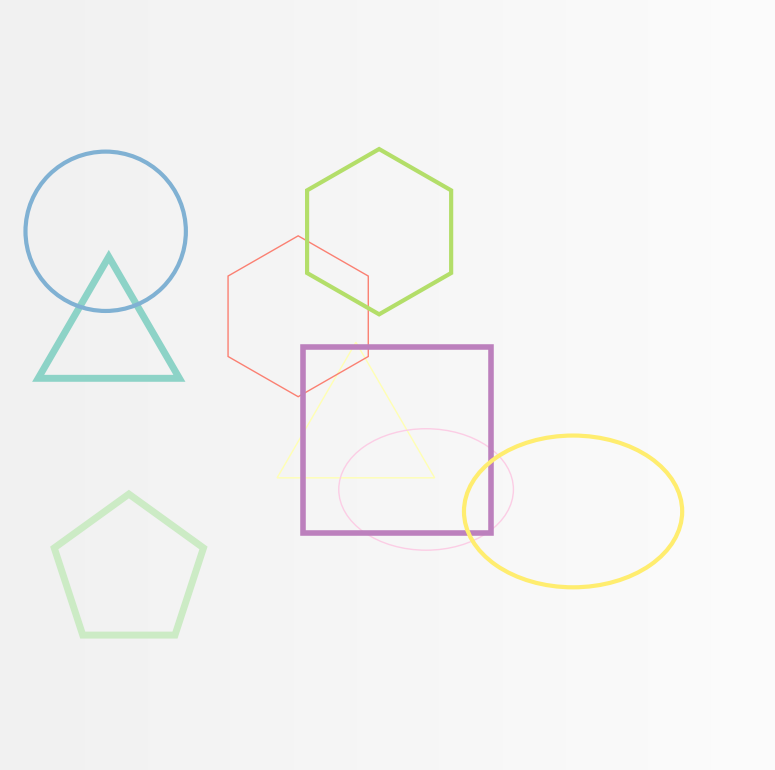[{"shape": "triangle", "thickness": 2.5, "radius": 0.53, "center": [0.14, 0.561]}, {"shape": "triangle", "thickness": 0.5, "radius": 0.59, "center": [0.459, 0.438]}, {"shape": "hexagon", "thickness": 0.5, "radius": 0.52, "center": [0.385, 0.589]}, {"shape": "circle", "thickness": 1.5, "radius": 0.52, "center": [0.136, 0.7]}, {"shape": "hexagon", "thickness": 1.5, "radius": 0.54, "center": [0.489, 0.699]}, {"shape": "oval", "thickness": 0.5, "radius": 0.56, "center": [0.55, 0.364]}, {"shape": "square", "thickness": 2, "radius": 0.6, "center": [0.512, 0.428]}, {"shape": "pentagon", "thickness": 2.5, "radius": 0.51, "center": [0.166, 0.257]}, {"shape": "oval", "thickness": 1.5, "radius": 0.7, "center": [0.739, 0.336]}]